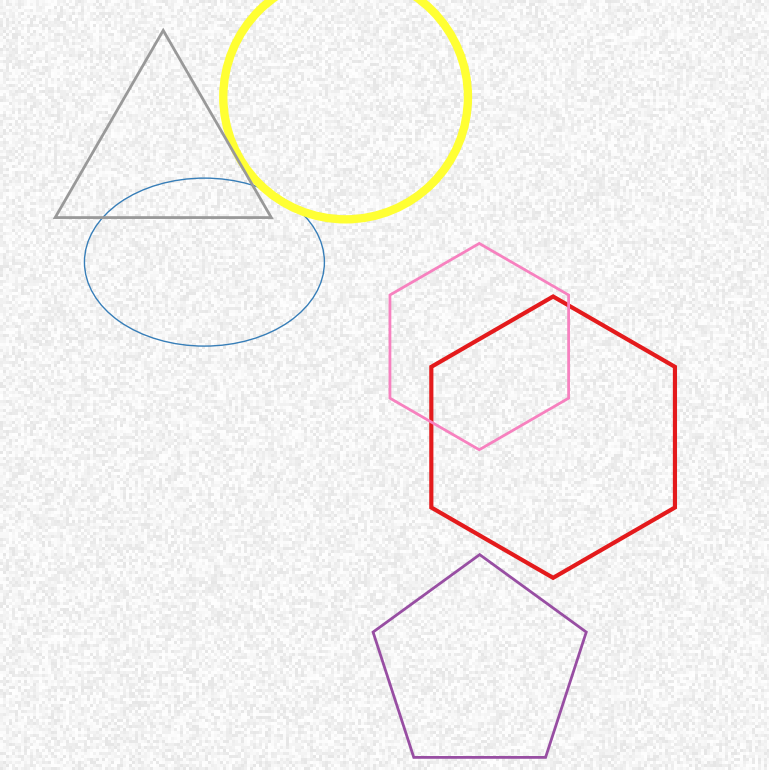[{"shape": "hexagon", "thickness": 1.5, "radius": 0.91, "center": [0.718, 0.432]}, {"shape": "oval", "thickness": 0.5, "radius": 0.78, "center": [0.265, 0.66]}, {"shape": "pentagon", "thickness": 1, "radius": 0.73, "center": [0.623, 0.134]}, {"shape": "circle", "thickness": 3, "radius": 0.79, "center": [0.449, 0.874]}, {"shape": "hexagon", "thickness": 1, "radius": 0.67, "center": [0.622, 0.55]}, {"shape": "triangle", "thickness": 1, "radius": 0.81, "center": [0.212, 0.798]}]